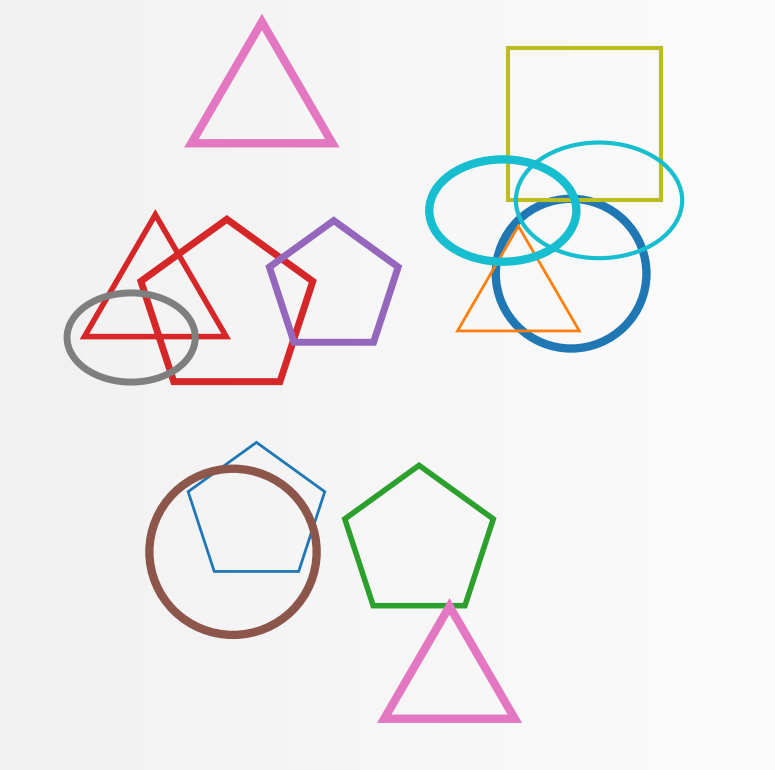[{"shape": "circle", "thickness": 3, "radius": 0.49, "center": [0.737, 0.645]}, {"shape": "pentagon", "thickness": 1, "radius": 0.46, "center": [0.331, 0.333]}, {"shape": "triangle", "thickness": 1, "radius": 0.45, "center": [0.669, 0.616]}, {"shape": "pentagon", "thickness": 2, "radius": 0.5, "center": [0.541, 0.295]}, {"shape": "triangle", "thickness": 2, "radius": 0.53, "center": [0.2, 0.616]}, {"shape": "pentagon", "thickness": 2.5, "radius": 0.58, "center": [0.293, 0.599]}, {"shape": "pentagon", "thickness": 2.5, "radius": 0.44, "center": [0.431, 0.626]}, {"shape": "circle", "thickness": 3, "radius": 0.54, "center": [0.301, 0.283]}, {"shape": "triangle", "thickness": 3, "radius": 0.53, "center": [0.338, 0.866]}, {"shape": "triangle", "thickness": 3, "radius": 0.49, "center": [0.58, 0.115]}, {"shape": "oval", "thickness": 2.5, "radius": 0.41, "center": [0.169, 0.562]}, {"shape": "square", "thickness": 1.5, "radius": 0.49, "center": [0.754, 0.839]}, {"shape": "oval", "thickness": 1.5, "radius": 0.54, "center": [0.773, 0.74]}, {"shape": "oval", "thickness": 3, "radius": 0.47, "center": [0.649, 0.727]}]